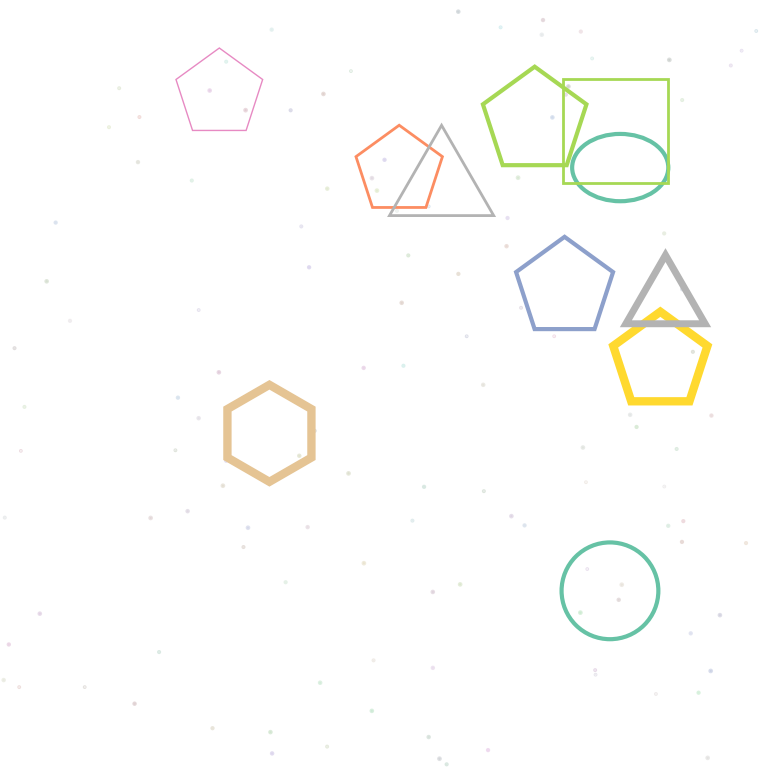[{"shape": "oval", "thickness": 1.5, "radius": 0.31, "center": [0.805, 0.782]}, {"shape": "circle", "thickness": 1.5, "radius": 0.31, "center": [0.792, 0.233]}, {"shape": "pentagon", "thickness": 1, "radius": 0.3, "center": [0.518, 0.778]}, {"shape": "pentagon", "thickness": 1.5, "radius": 0.33, "center": [0.733, 0.626]}, {"shape": "pentagon", "thickness": 0.5, "radius": 0.3, "center": [0.285, 0.878]}, {"shape": "square", "thickness": 1, "radius": 0.34, "center": [0.799, 0.83]}, {"shape": "pentagon", "thickness": 1.5, "radius": 0.35, "center": [0.694, 0.843]}, {"shape": "pentagon", "thickness": 3, "radius": 0.32, "center": [0.858, 0.531]}, {"shape": "hexagon", "thickness": 3, "radius": 0.31, "center": [0.35, 0.437]}, {"shape": "triangle", "thickness": 1, "radius": 0.39, "center": [0.573, 0.759]}, {"shape": "triangle", "thickness": 2.5, "radius": 0.3, "center": [0.864, 0.609]}]